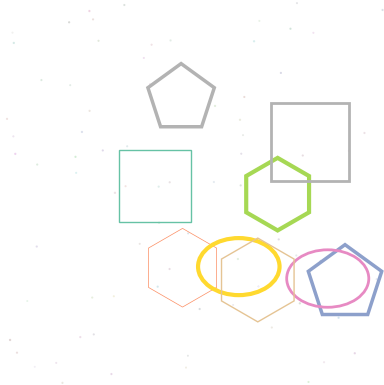[{"shape": "square", "thickness": 1, "radius": 0.47, "center": [0.402, 0.516]}, {"shape": "hexagon", "thickness": 0.5, "radius": 0.51, "center": [0.474, 0.305]}, {"shape": "pentagon", "thickness": 2.5, "radius": 0.5, "center": [0.896, 0.264]}, {"shape": "oval", "thickness": 2, "radius": 0.53, "center": [0.851, 0.277]}, {"shape": "hexagon", "thickness": 3, "radius": 0.47, "center": [0.721, 0.496]}, {"shape": "oval", "thickness": 3, "radius": 0.53, "center": [0.62, 0.308]}, {"shape": "hexagon", "thickness": 1, "radius": 0.54, "center": [0.67, 0.273]}, {"shape": "pentagon", "thickness": 2.5, "radius": 0.45, "center": [0.47, 0.744]}, {"shape": "square", "thickness": 2, "radius": 0.51, "center": [0.806, 0.632]}]